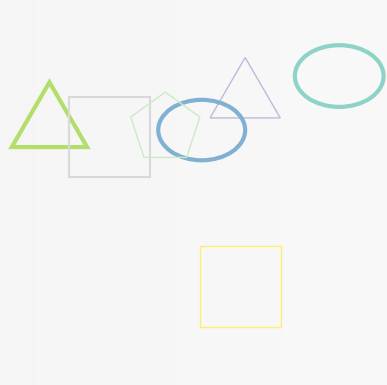[{"shape": "oval", "thickness": 3, "radius": 0.57, "center": [0.875, 0.802]}, {"shape": "triangle", "thickness": 1, "radius": 0.52, "center": [0.633, 0.746]}, {"shape": "oval", "thickness": 3, "radius": 0.56, "center": [0.521, 0.662]}, {"shape": "triangle", "thickness": 3, "radius": 0.56, "center": [0.128, 0.674]}, {"shape": "square", "thickness": 1.5, "radius": 0.52, "center": [0.283, 0.645]}, {"shape": "pentagon", "thickness": 1, "radius": 0.47, "center": [0.427, 0.667]}, {"shape": "square", "thickness": 1, "radius": 0.52, "center": [0.621, 0.256]}]